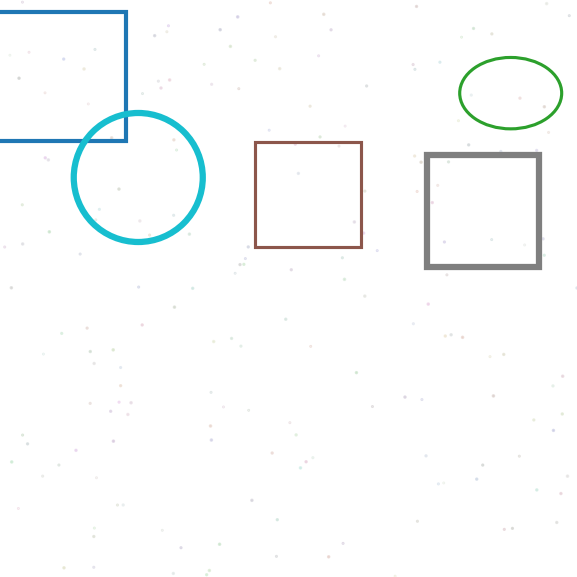[{"shape": "square", "thickness": 2, "radius": 0.56, "center": [0.106, 0.867]}, {"shape": "oval", "thickness": 1.5, "radius": 0.44, "center": [0.884, 0.838]}, {"shape": "square", "thickness": 1.5, "radius": 0.46, "center": [0.533, 0.663]}, {"shape": "square", "thickness": 3, "radius": 0.49, "center": [0.836, 0.634]}, {"shape": "circle", "thickness": 3, "radius": 0.56, "center": [0.239, 0.692]}]